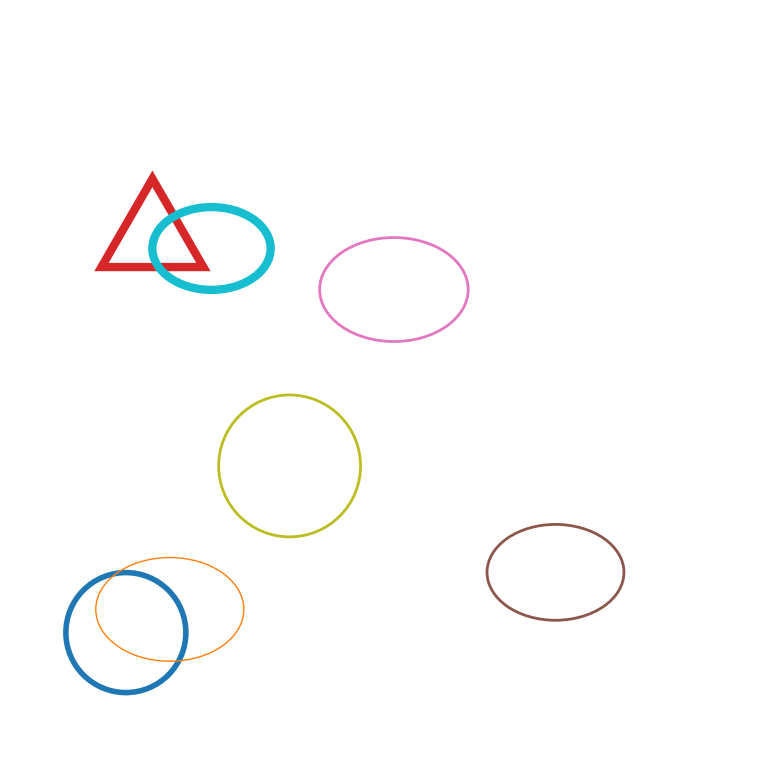[{"shape": "circle", "thickness": 2, "radius": 0.39, "center": [0.163, 0.178]}, {"shape": "oval", "thickness": 0.5, "radius": 0.48, "center": [0.221, 0.209]}, {"shape": "triangle", "thickness": 3, "radius": 0.38, "center": [0.198, 0.691]}, {"shape": "oval", "thickness": 1, "radius": 0.44, "center": [0.721, 0.257]}, {"shape": "oval", "thickness": 1, "radius": 0.48, "center": [0.512, 0.624]}, {"shape": "circle", "thickness": 1, "radius": 0.46, "center": [0.376, 0.395]}, {"shape": "oval", "thickness": 3, "radius": 0.38, "center": [0.275, 0.677]}]